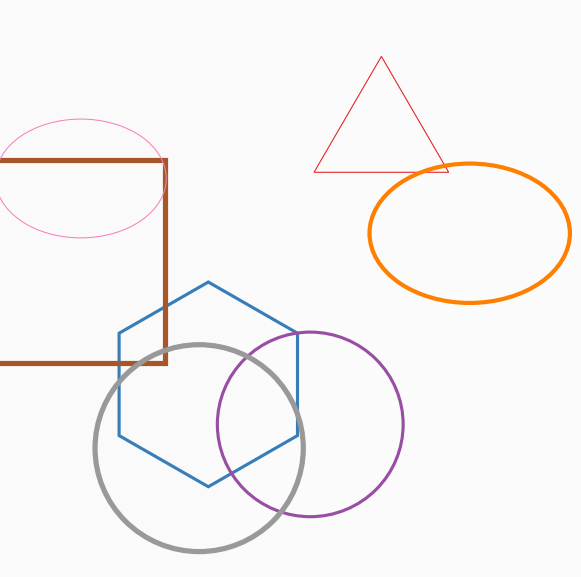[{"shape": "triangle", "thickness": 0.5, "radius": 0.67, "center": [0.656, 0.768]}, {"shape": "hexagon", "thickness": 1.5, "radius": 0.89, "center": [0.358, 0.334]}, {"shape": "circle", "thickness": 1.5, "radius": 0.8, "center": [0.534, 0.264]}, {"shape": "oval", "thickness": 2, "radius": 0.86, "center": [0.808, 0.595]}, {"shape": "square", "thickness": 2.5, "radius": 0.88, "center": [0.108, 0.546]}, {"shape": "oval", "thickness": 0.5, "radius": 0.73, "center": [0.139, 0.69]}, {"shape": "circle", "thickness": 2.5, "radius": 0.9, "center": [0.343, 0.223]}]